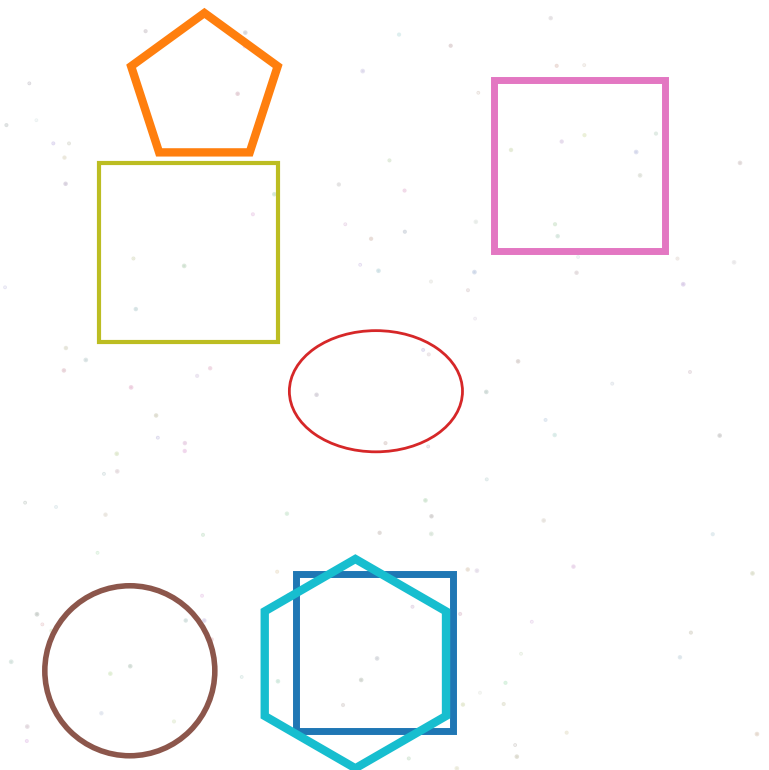[{"shape": "square", "thickness": 2.5, "radius": 0.51, "center": [0.486, 0.153]}, {"shape": "pentagon", "thickness": 3, "radius": 0.5, "center": [0.265, 0.883]}, {"shape": "oval", "thickness": 1, "radius": 0.56, "center": [0.488, 0.492]}, {"shape": "circle", "thickness": 2, "radius": 0.55, "center": [0.169, 0.129]}, {"shape": "square", "thickness": 2.5, "radius": 0.56, "center": [0.753, 0.785]}, {"shape": "square", "thickness": 1.5, "radius": 0.58, "center": [0.244, 0.673]}, {"shape": "hexagon", "thickness": 3, "radius": 0.68, "center": [0.462, 0.138]}]